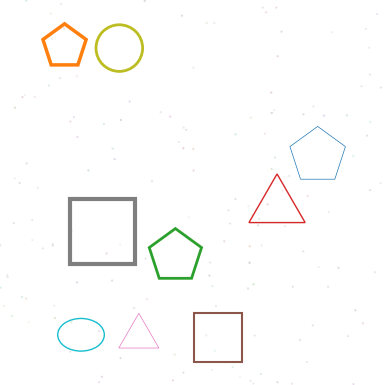[{"shape": "pentagon", "thickness": 0.5, "radius": 0.38, "center": [0.825, 0.596]}, {"shape": "pentagon", "thickness": 2.5, "radius": 0.29, "center": [0.168, 0.879]}, {"shape": "pentagon", "thickness": 2, "radius": 0.36, "center": [0.456, 0.335]}, {"shape": "triangle", "thickness": 1, "radius": 0.42, "center": [0.72, 0.464]}, {"shape": "square", "thickness": 1.5, "radius": 0.32, "center": [0.566, 0.123]}, {"shape": "triangle", "thickness": 0.5, "radius": 0.3, "center": [0.361, 0.126]}, {"shape": "square", "thickness": 3, "radius": 0.42, "center": [0.267, 0.4]}, {"shape": "circle", "thickness": 2, "radius": 0.3, "center": [0.31, 0.875]}, {"shape": "oval", "thickness": 1, "radius": 0.3, "center": [0.21, 0.13]}]